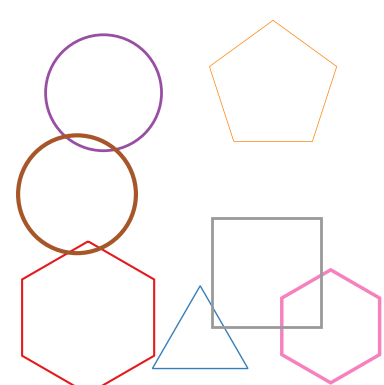[{"shape": "hexagon", "thickness": 1.5, "radius": 0.99, "center": [0.229, 0.175]}, {"shape": "triangle", "thickness": 1, "radius": 0.72, "center": [0.52, 0.114]}, {"shape": "circle", "thickness": 2, "radius": 0.75, "center": [0.269, 0.759]}, {"shape": "pentagon", "thickness": 0.5, "radius": 0.87, "center": [0.709, 0.773]}, {"shape": "circle", "thickness": 3, "radius": 0.77, "center": [0.2, 0.495]}, {"shape": "hexagon", "thickness": 2.5, "radius": 0.73, "center": [0.859, 0.152]}, {"shape": "square", "thickness": 2, "radius": 0.71, "center": [0.692, 0.293]}]